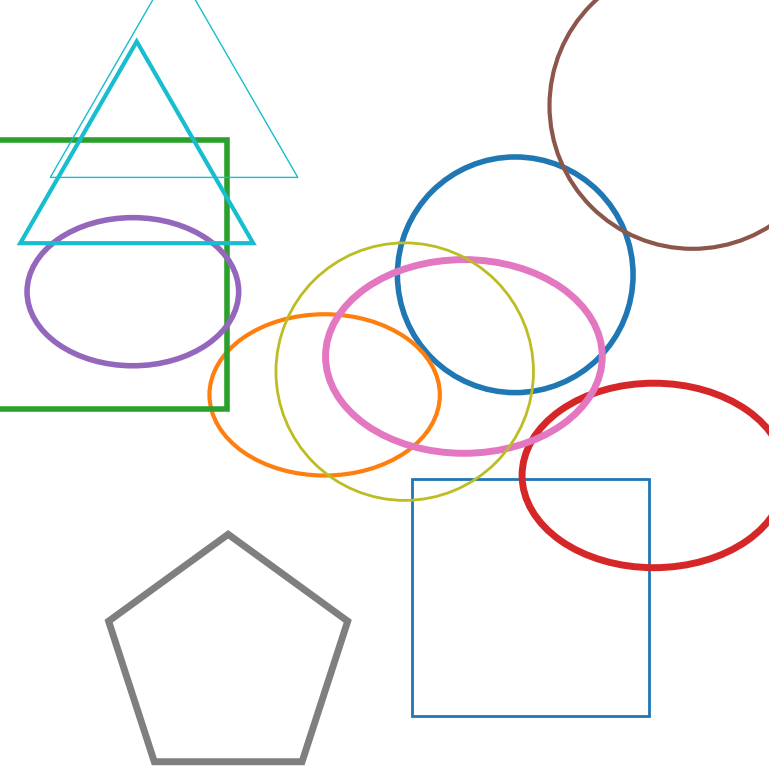[{"shape": "square", "thickness": 1, "radius": 0.77, "center": [0.689, 0.224]}, {"shape": "circle", "thickness": 2, "radius": 0.77, "center": [0.669, 0.643]}, {"shape": "oval", "thickness": 1.5, "radius": 0.75, "center": [0.422, 0.487]}, {"shape": "square", "thickness": 2, "radius": 0.87, "center": [0.12, 0.644]}, {"shape": "oval", "thickness": 2.5, "radius": 0.86, "center": [0.849, 0.383]}, {"shape": "oval", "thickness": 2, "radius": 0.69, "center": [0.173, 0.621]}, {"shape": "circle", "thickness": 1.5, "radius": 0.93, "center": [0.899, 0.863]}, {"shape": "oval", "thickness": 2.5, "radius": 0.9, "center": [0.602, 0.537]}, {"shape": "pentagon", "thickness": 2.5, "radius": 0.82, "center": [0.296, 0.143]}, {"shape": "circle", "thickness": 1, "radius": 0.84, "center": [0.526, 0.517]}, {"shape": "triangle", "thickness": 1.5, "radius": 0.87, "center": [0.178, 0.771]}, {"shape": "triangle", "thickness": 0.5, "radius": 0.93, "center": [0.226, 0.862]}]